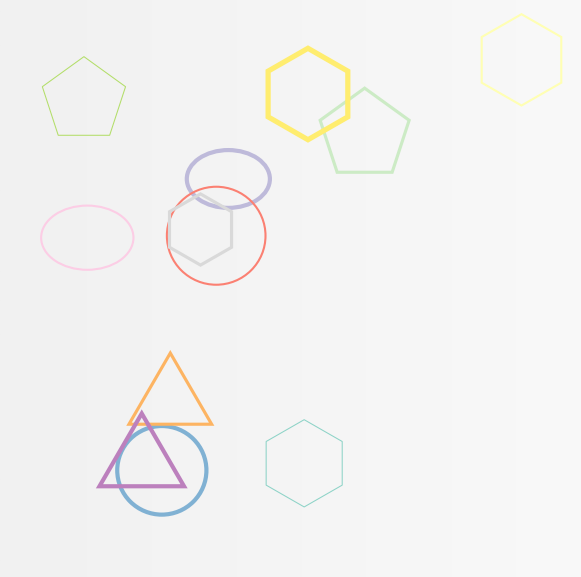[{"shape": "hexagon", "thickness": 0.5, "radius": 0.38, "center": [0.523, 0.197]}, {"shape": "hexagon", "thickness": 1, "radius": 0.4, "center": [0.897, 0.895]}, {"shape": "oval", "thickness": 2, "radius": 0.36, "center": [0.393, 0.689]}, {"shape": "circle", "thickness": 1, "radius": 0.42, "center": [0.372, 0.591]}, {"shape": "circle", "thickness": 2, "radius": 0.38, "center": [0.278, 0.185]}, {"shape": "triangle", "thickness": 1.5, "radius": 0.41, "center": [0.293, 0.306]}, {"shape": "pentagon", "thickness": 0.5, "radius": 0.38, "center": [0.144, 0.826]}, {"shape": "oval", "thickness": 1, "radius": 0.4, "center": [0.15, 0.588]}, {"shape": "hexagon", "thickness": 1.5, "radius": 0.31, "center": [0.345, 0.602]}, {"shape": "triangle", "thickness": 2, "radius": 0.42, "center": [0.244, 0.199]}, {"shape": "pentagon", "thickness": 1.5, "radius": 0.4, "center": [0.627, 0.766]}, {"shape": "hexagon", "thickness": 2.5, "radius": 0.4, "center": [0.53, 0.836]}]